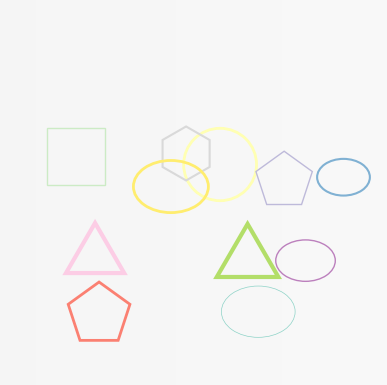[{"shape": "oval", "thickness": 0.5, "radius": 0.48, "center": [0.666, 0.19]}, {"shape": "circle", "thickness": 2, "radius": 0.47, "center": [0.568, 0.573]}, {"shape": "pentagon", "thickness": 1, "radius": 0.38, "center": [0.733, 0.531]}, {"shape": "pentagon", "thickness": 2, "radius": 0.42, "center": [0.256, 0.184]}, {"shape": "oval", "thickness": 1.5, "radius": 0.34, "center": [0.886, 0.54]}, {"shape": "triangle", "thickness": 3, "radius": 0.46, "center": [0.639, 0.326]}, {"shape": "triangle", "thickness": 3, "radius": 0.43, "center": [0.245, 0.334]}, {"shape": "hexagon", "thickness": 1.5, "radius": 0.35, "center": [0.48, 0.601]}, {"shape": "oval", "thickness": 1, "radius": 0.38, "center": [0.788, 0.323]}, {"shape": "square", "thickness": 1, "radius": 0.37, "center": [0.196, 0.594]}, {"shape": "oval", "thickness": 2, "radius": 0.48, "center": [0.441, 0.515]}]